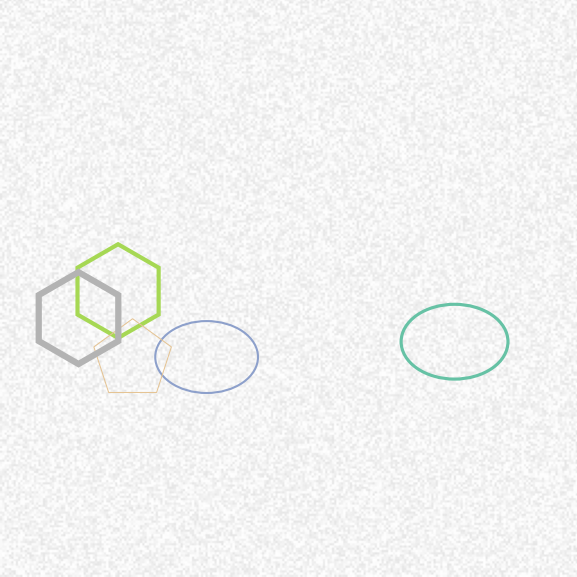[{"shape": "oval", "thickness": 1.5, "radius": 0.46, "center": [0.787, 0.407]}, {"shape": "oval", "thickness": 1, "radius": 0.44, "center": [0.358, 0.381]}, {"shape": "hexagon", "thickness": 2, "radius": 0.41, "center": [0.204, 0.495]}, {"shape": "pentagon", "thickness": 0.5, "radius": 0.35, "center": [0.23, 0.377]}, {"shape": "hexagon", "thickness": 3, "radius": 0.4, "center": [0.136, 0.448]}]